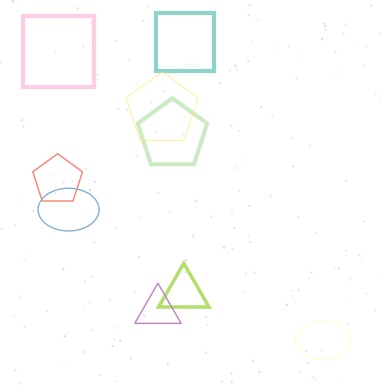[{"shape": "square", "thickness": 3, "radius": 0.37, "center": [0.481, 0.891]}, {"shape": "oval", "thickness": 0.5, "radius": 0.35, "center": [0.839, 0.116]}, {"shape": "pentagon", "thickness": 1, "radius": 0.34, "center": [0.15, 0.533]}, {"shape": "oval", "thickness": 1, "radius": 0.4, "center": [0.178, 0.456]}, {"shape": "triangle", "thickness": 2.5, "radius": 0.38, "center": [0.477, 0.24]}, {"shape": "square", "thickness": 3, "radius": 0.46, "center": [0.152, 0.866]}, {"shape": "triangle", "thickness": 1, "radius": 0.35, "center": [0.41, 0.195]}, {"shape": "pentagon", "thickness": 3, "radius": 0.47, "center": [0.448, 0.65]}, {"shape": "pentagon", "thickness": 0.5, "radius": 0.49, "center": [0.421, 0.715]}]